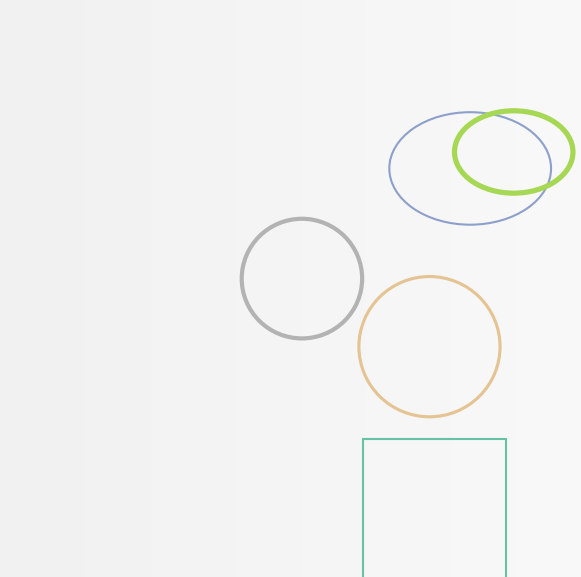[{"shape": "square", "thickness": 1, "radius": 0.61, "center": [0.747, 0.116]}, {"shape": "oval", "thickness": 1, "radius": 0.7, "center": [0.809, 0.707]}, {"shape": "oval", "thickness": 2.5, "radius": 0.51, "center": [0.884, 0.736]}, {"shape": "circle", "thickness": 1.5, "radius": 0.61, "center": [0.739, 0.399]}, {"shape": "circle", "thickness": 2, "radius": 0.52, "center": [0.519, 0.517]}]